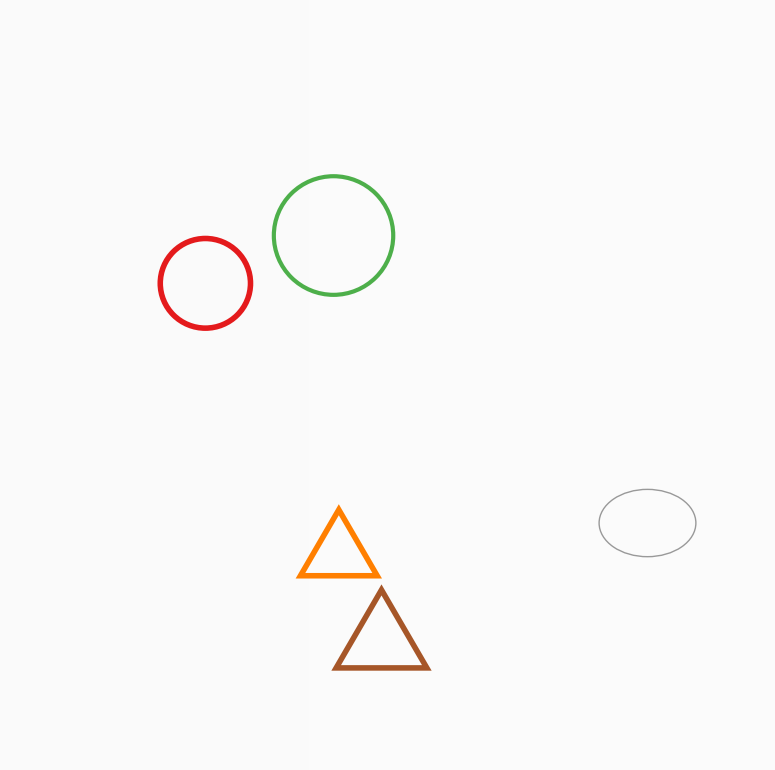[{"shape": "circle", "thickness": 2, "radius": 0.29, "center": [0.265, 0.632]}, {"shape": "circle", "thickness": 1.5, "radius": 0.39, "center": [0.43, 0.694]}, {"shape": "triangle", "thickness": 2, "radius": 0.29, "center": [0.437, 0.281]}, {"shape": "triangle", "thickness": 2, "radius": 0.34, "center": [0.492, 0.166]}, {"shape": "oval", "thickness": 0.5, "radius": 0.31, "center": [0.835, 0.321]}]